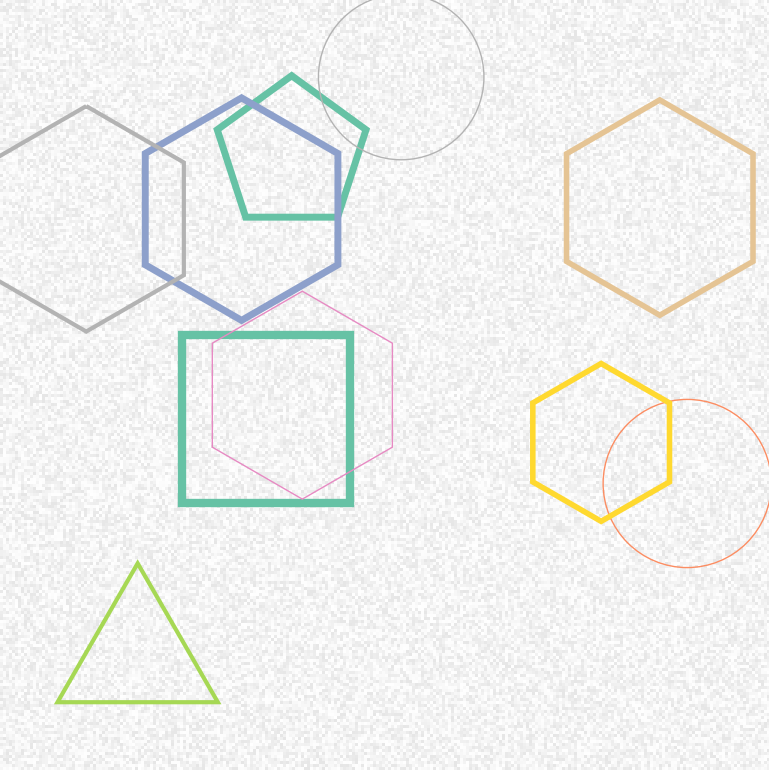[{"shape": "pentagon", "thickness": 2.5, "radius": 0.51, "center": [0.379, 0.8]}, {"shape": "square", "thickness": 3, "radius": 0.55, "center": [0.346, 0.455]}, {"shape": "circle", "thickness": 0.5, "radius": 0.55, "center": [0.892, 0.372]}, {"shape": "hexagon", "thickness": 2.5, "radius": 0.72, "center": [0.314, 0.728]}, {"shape": "hexagon", "thickness": 0.5, "radius": 0.68, "center": [0.393, 0.487]}, {"shape": "triangle", "thickness": 1.5, "radius": 0.6, "center": [0.179, 0.148]}, {"shape": "hexagon", "thickness": 2, "radius": 0.51, "center": [0.781, 0.425]}, {"shape": "hexagon", "thickness": 2, "radius": 0.7, "center": [0.857, 0.73]}, {"shape": "circle", "thickness": 0.5, "radius": 0.54, "center": [0.521, 0.9]}, {"shape": "hexagon", "thickness": 1.5, "radius": 0.73, "center": [0.112, 0.716]}]